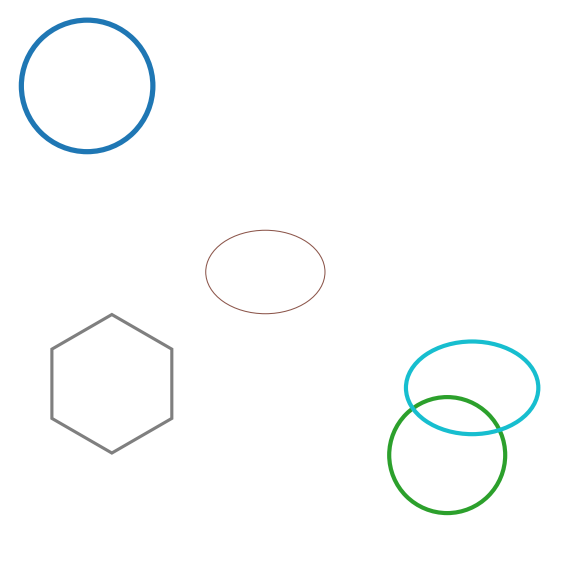[{"shape": "circle", "thickness": 2.5, "radius": 0.57, "center": [0.151, 0.85]}, {"shape": "circle", "thickness": 2, "radius": 0.5, "center": [0.774, 0.211]}, {"shape": "oval", "thickness": 0.5, "radius": 0.52, "center": [0.459, 0.528]}, {"shape": "hexagon", "thickness": 1.5, "radius": 0.6, "center": [0.194, 0.335]}, {"shape": "oval", "thickness": 2, "radius": 0.57, "center": [0.818, 0.328]}]